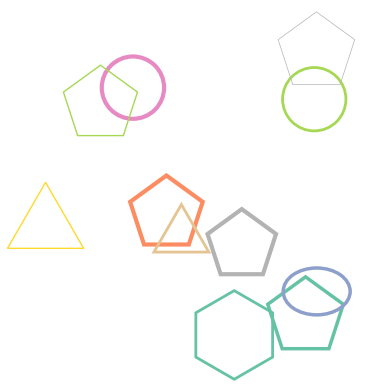[{"shape": "pentagon", "thickness": 2.5, "radius": 0.52, "center": [0.794, 0.178]}, {"shape": "hexagon", "thickness": 2, "radius": 0.58, "center": [0.608, 0.13]}, {"shape": "pentagon", "thickness": 3, "radius": 0.5, "center": [0.432, 0.445]}, {"shape": "oval", "thickness": 2.5, "radius": 0.43, "center": [0.823, 0.243]}, {"shape": "circle", "thickness": 3, "radius": 0.4, "center": [0.345, 0.772]}, {"shape": "circle", "thickness": 2, "radius": 0.41, "center": [0.816, 0.742]}, {"shape": "pentagon", "thickness": 1, "radius": 0.51, "center": [0.261, 0.73]}, {"shape": "triangle", "thickness": 1, "radius": 0.57, "center": [0.118, 0.412]}, {"shape": "triangle", "thickness": 2, "radius": 0.41, "center": [0.471, 0.386]}, {"shape": "pentagon", "thickness": 3, "radius": 0.47, "center": [0.628, 0.363]}, {"shape": "pentagon", "thickness": 0.5, "radius": 0.52, "center": [0.822, 0.865]}]